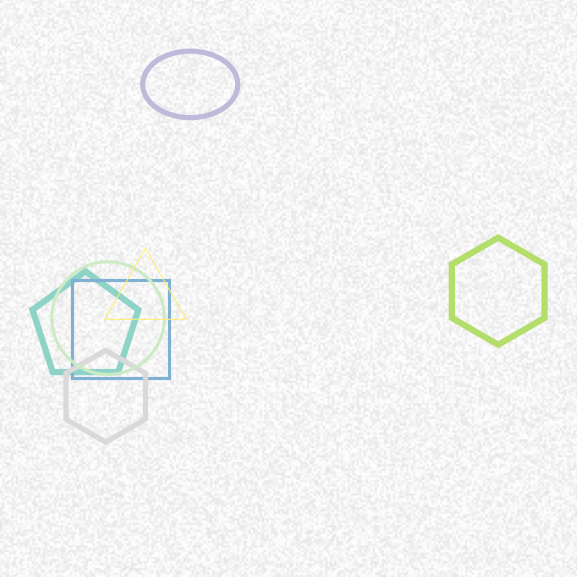[{"shape": "pentagon", "thickness": 3, "radius": 0.48, "center": [0.148, 0.433]}, {"shape": "oval", "thickness": 2.5, "radius": 0.41, "center": [0.329, 0.853]}, {"shape": "square", "thickness": 1.5, "radius": 0.42, "center": [0.209, 0.429]}, {"shape": "hexagon", "thickness": 3, "radius": 0.46, "center": [0.863, 0.495]}, {"shape": "hexagon", "thickness": 2.5, "radius": 0.4, "center": [0.183, 0.313]}, {"shape": "circle", "thickness": 1.5, "radius": 0.49, "center": [0.187, 0.448]}, {"shape": "triangle", "thickness": 0.5, "radius": 0.41, "center": [0.252, 0.487]}]